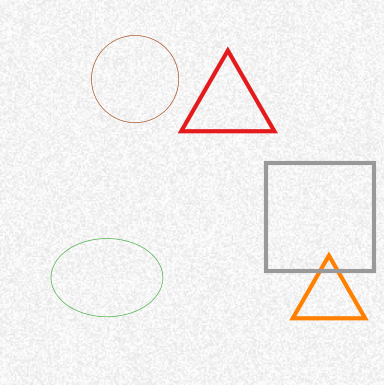[{"shape": "triangle", "thickness": 3, "radius": 0.7, "center": [0.592, 0.729]}, {"shape": "oval", "thickness": 0.5, "radius": 0.73, "center": [0.278, 0.279]}, {"shape": "triangle", "thickness": 3, "radius": 0.54, "center": [0.854, 0.228]}, {"shape": "circle", "thickness": 0.5, "radius": 0.57, "center": [0.351, 0.795]}, {"shape": "square", "thickness": 3, "radius": 0.7, "center": [0.831, 0.436]}]